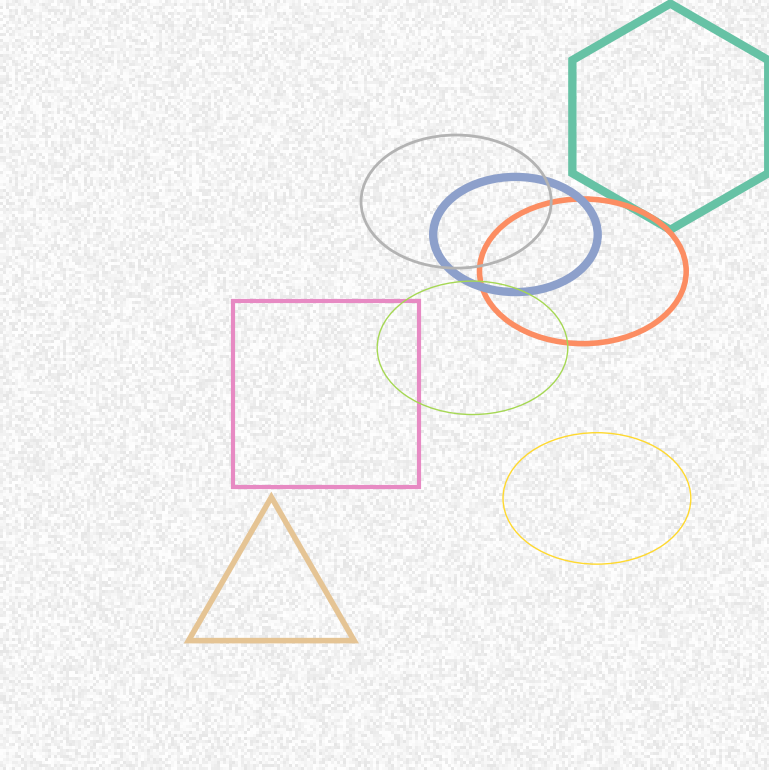[{"shape": "hexagon", "thickness": 3, "radius": 0.73, "center": [0.871, 0.848]}, {"shape": "oval", "thickness": 2, "radius": 0.67, "center": [0.757, 0.648]}, {"shape": "oval", "thickness": 3, "radius": 0.53, "center": [0.669, 0.695]}, {"shape": "square", "thickness": 1.5, "radius": 0.6, "center": [0.423, 0.488]}, {"shape": "oval", "thickness": 0.5, "radius": 0.62, "center": [0.614, 0.548]}, {"shape": "oval", "thickness": 0.5, "radius": 0.61, "center": [0.775, 0.353]}, {"shape": "triangle", "thickness": 2, "radius": 0.62, "center": [0.352, 0.23]}, {"shape": "oval", "thickness": 1, "radius": 0.62, "center": [0.592, 0.738]}]